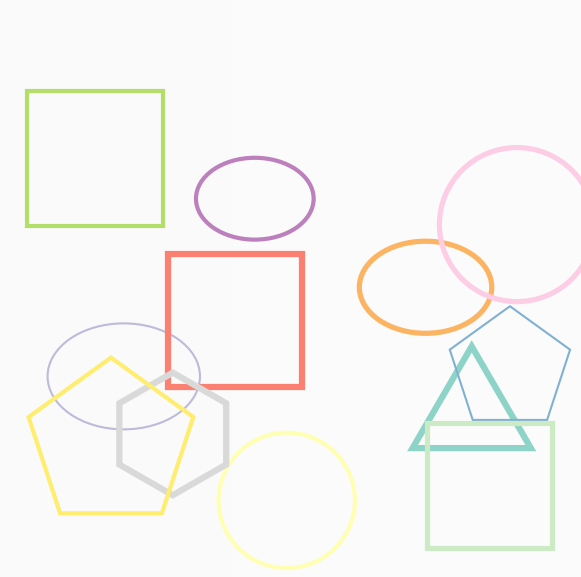[{"shape": "triangle", "thickness": 3, "radius": 0.59, "center": [0.812, 0.282]}, {"shape": "circle", "thickness": 2, "radius": 0.59, "center": [0.493, 0.133]}, {"shape": "oval", "thickness": 1, "radius": 0.66, "center": [0.213, 0.347]}, {"shape": "square", "thickness": 3, "radius": 0.58, "center": [0.404, 0.444]}, {"shape": "pentagon", "thickness": 1, "radius": 0.54, "center": [0.877, 0.36]}, {"shape": "oval", "thickness": 2.5, "radius": 0.57, "center": [0.732, 0.502]}, {"shape": "square", "thickness": 2, "radius": 0.58, "center": [0.164, 0.724]}, {"shape": "circle", "thickness": 2.5, "radius": 0.67, "center": [0.889, 0.61]}, {"shape": "hexagon", "thickness": 3, "radius": 0.53, "center": [0.297, 0.248]}, {"shape": "oval", "thickness": 2, "radius": 0.51, "center": [0.438, 0.655]}, {"shape": "square", "thickness": 2.5, "radius": 0.54, "center": [0.841, 0.158]}, {"shape": "pentagon", "thickness": 2, "radius": 0.74, "center": [0.191, 0.231]}]